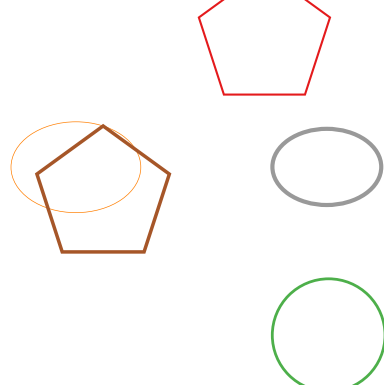[{"shape": "pentagon", "thickness": 1.5, "radius": 0.9, "center": [0.687, 0.899]}, {"shape": "circle", "thickness": 2, "radius": 0.73, "center": [0.854, 0.129]}, {"shape": "oval", "thickness": 0.5, "radius": 0.84, "center": [0.197, 0.566]}, {"shape": "pentagon", "thickness": 2.5, "radius": 0.9, "center": [0.268, 0.492]}, {"shape": "oval", "thickness": 3, "radius": 0.71, "center": [0.849, 0.566]}]